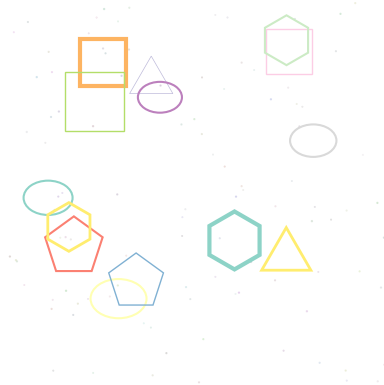[{"shape": "oval", "thickness": 1.5, "radius": 0.32, "center": [0.125, 0.486]}, {"shape": "hexagon", "thickness": 3, "radius": 0.38, "center": [0.609, 0.375]}, {"shape": "oval", "thickness": 1.5, "radius": 0.36, "center": [0.308, 0.224]}, {"shape": "triangle", "thickness": 0.5, "radius": 0.32, "center": [0.393, 0.789]}, {"shape": "pentagon", "thickness": 1.5, "radius": 0.39, "center": [0.192, 0.359]}, {"shape": "pentagon", "thickness": 1, "radius": 0.37, "center": [0.353, 0.268]}, {"shape": "square", "thickness": 3, "radius": 0.3, "center": [0.268, 0.838]}, {"shape": "square", "thickness": 1, "radius": 0.39, "center": [0.246, 0.737]}, {"shape": "square", "thickness": 1, "radius": 0.3, "center": [0.75, 0.866]}, {"shape": "oval", "thickness": 1.5, "radius": 0.3, "center": [0.814, 0.635]}, {"shape": "oval", "thickness": 1.5, "radius": 0.29, "center": [0.415, 0.747]}, {"shape": "hexagon", "thickness": 1.5, "radius": 0.32, "center": [0.744, 0.895]}, {"shape": "hexagon", "thickness": 2, "radius": 0.32, "center": [0.179, 0.41]}, {"shape": "triangle", "thickness": 2, "radius": 0.37, "center": [0.744, 0.335]}]